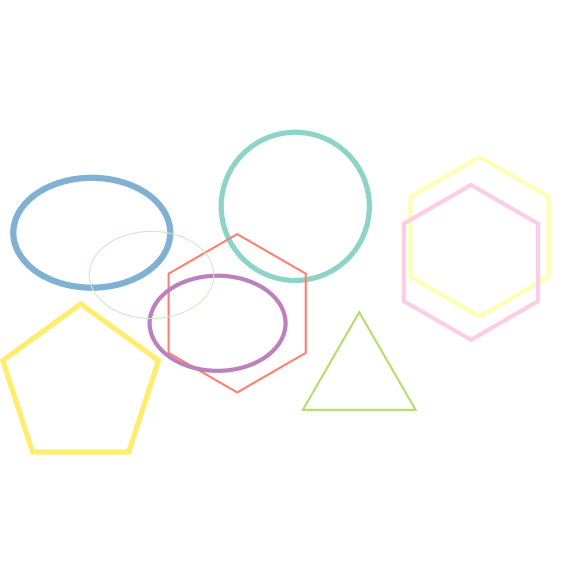[{"shape": "circle", "thickness": 2.5, "radius": 0.64, "center": [0.511, 0.642]}, {"shape": "hexagon", "thickness": 2, "radius": 0.69, "center": [0.83, 0.589]}, {"shape": "hexagon", "thickness": 1, "radius": 0.69, "center": [0.411, 0.457]}, {"shape": "oval", "thickness": 3, "radius": 0.68, "center": [0.159, 0.596]}, {"shape": "triangle", "thickness": 1, "radius": 0.56, "center": [0.622, 0.346]}, {"shape": "hexagon", "thickness": 2, "radius": 0.67, "center": [0.815, 0.545]}, {"shape": "oval", "thickness": 2, "radius": 0.59, "center": [0.377, 0.439]}, {"shape": "oval", "thickness": 0.5, "radius": 0.54, "center": [0.262, 0.523]}, {"shape": "pentagon", "thickness": 2.5, "radius": 0.71, "center": [0.14, 0.331]}]